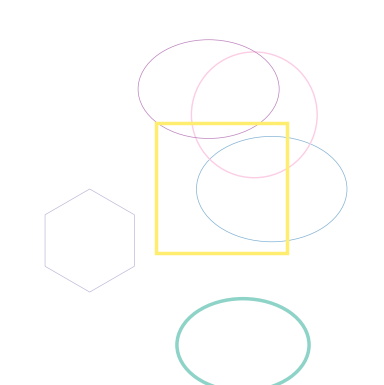[{"shape": "oval", "thickness": 2.5, "radius": 0.86, "center": [0.631, 0.104]}, {"shape": "hexagon", "thickness": 0.5, "radius": 0.67, "center": [0.233, 0.375]}, {"shape": "oval", "thickness": 0.5, "radius": 0.98, "center": [0.706, 0.509]}, {"shape": "circle", "thickness": 1, "radius": 0.82, "center": [0.66, 0.702]}, {"shape": "oval", "thickness": 0.5, "radius": 0.92, "center": [0.542, 0.769]}, {"shape": "square", "thickness": 2.5, "radius": 0.85, "center": [0.576, 0.512]}]